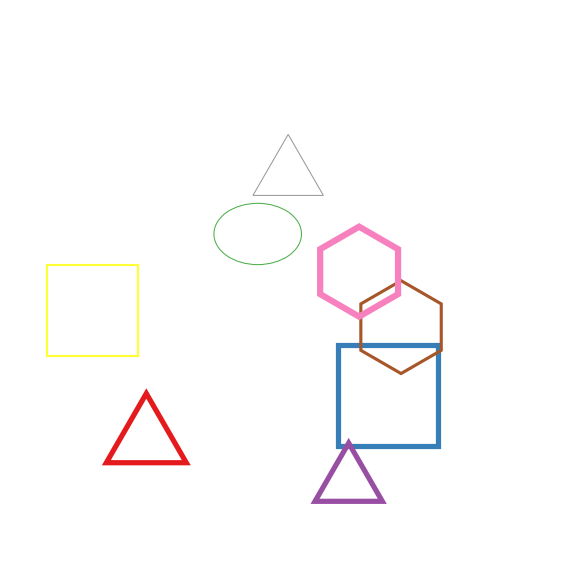[{"shape": "triangle", "thickness": 2.5, "radius": 0.4, "center": [0.253, 0.238]}, {"shape": "square", "thickness": 2.5, "radius": 0.44, "center": [0.672, 0.314]}, {"shape": "oval", "thickness": 0.5, "radius": 0.38, "center": [0.446, 0.594]}, {"shape": "triangle", "thickness": 2.5, "radius": 0.34, "center": [0.604, 0.165]}, {"shape": "square", "thickness": 1, "radius": 0.39, "center": [0.16, 0.461]}, {"shape": "hexagon", "thickness": 1.5, "radius": 0.4, "center": [0.694, 0.433]}, {"shape": "hexagon", "thickness": 3, "radius": 0.39, "center": [0.622, 0.529]}, {"shape": "triangle", "thickness": 0.5, "radius": 0.35, "center": [0.499, 0.696]}]